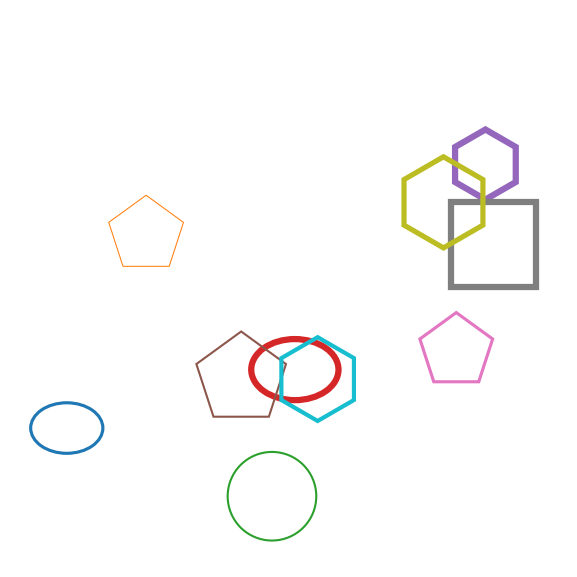[{"shape": "oval", "thickness": 1.5, "radius": 0.31, "center": [0.116, 0.258]}, {"shape": "pentagon", "thickness": 0.5, "radius": 0.34, "center": [0.253, 0.593]}, {"shape": "circle", "thickness": 1, "radius": 0.38, "center": [0.471, 0.14]}, {"shape": "oval", "thickness": 3, "radius": 0.38, "center": [0.511, 0.359]}, {"shape": "hexagon", "thickness": 3, "radius": 0.3, "center": [0.841, 0.714]}, {"shape": "pentagon", "thickness": 1, "radius": 0.41, "center": [0.418, 0.344]}, {"shape": "pentagon", "thickness": 1.5, "radius": 0.33, "center": [0.79, 0.392]}, {"shape": "square", "thickness": 3, "radius": 0.37, "center": [0.855, 0.575]}, {"shape": "hexagon", "thickness": 2.5, "radius": 0.39, "center": [0.768, 0.649]}, {"shape": "hexagon", "thickness": 2, "radius": 0.36, "center": [0.55, 0.343]}]